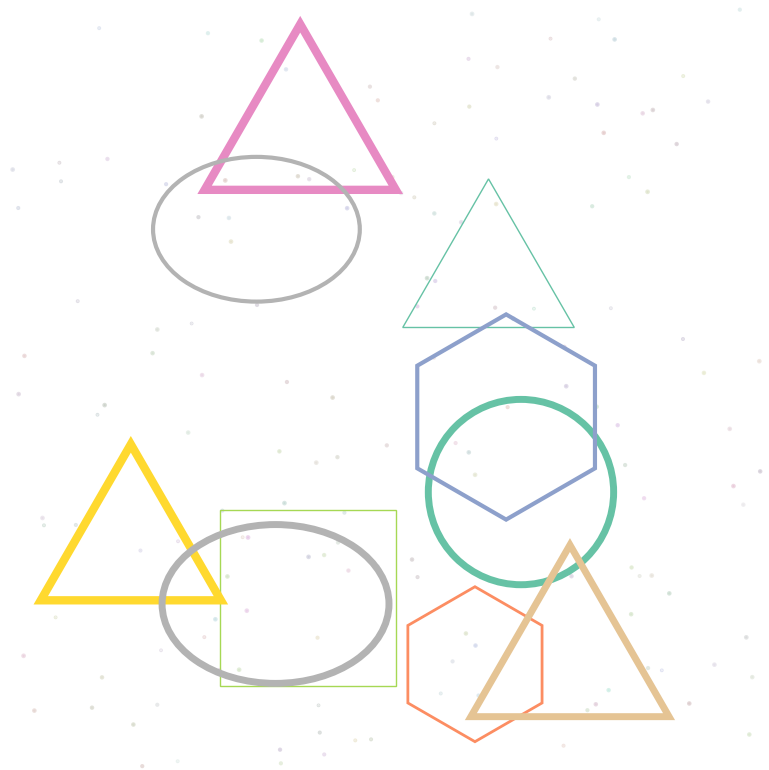[{"shape": "circle", "thickness": 2.5, "radius": 0.6, "center": [0.677, 0.361]}, {"shape": "triangle", "thickness": 0.5, "radius": 0.64, "center": [0.634, 0.639]}, {"shape": "hexagon", "thickness": 1, "radius": 0.5, "center": [0.617, 0.137]}, {"shape": "hexagon", "thickness": 1.5, "radius": 0.67, "center": [0.657, 0.458]}, {"shape": "triangle", "thickness": 3, "radius": 0.72, "center": [0.39, 0.825]}, {"shape": "square", "thickness": 0.5, "radius": 0.57, "center": [0.4, 0.223]}, {"shape": "triangle", "thickness": 3, "radius": 0.68, "center": [0.17, 0.288]}, {"shape": "triangle", "thickness": 2.5, "radius": 0.74, "center": [0.74, 0.144]}, {"shape": "oval", "thickness": 2.5, "radius": 0.74, "center": [0.358, 0.216]}, {"shape": "oval", "thickness": 1.5, "radius": 0.67, "center": [0.333, 0.702]}]